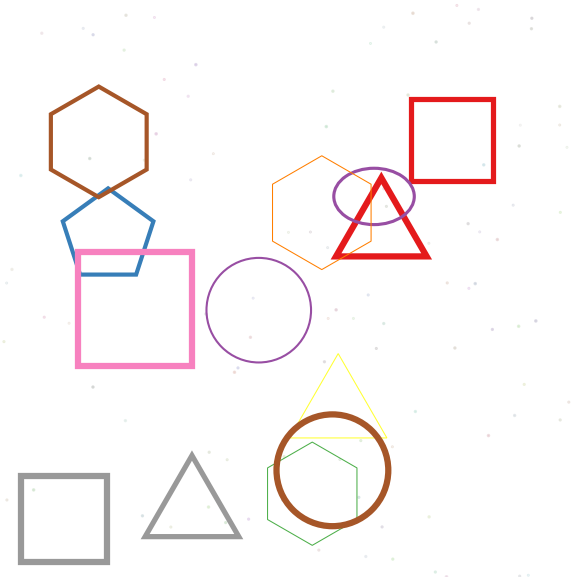[{"shape": "square", "thickness": 2.5, "radius": 0.36, "center": [0.783, 0.756]}, {"shape": "triangle", "thickness": 3, "radius": 0.45, "center": [0.66, 0.6]}, {"shape": "pentagon", "thickness": 2, "radius": 0.41, "center": [0.187, 0.59]}, {"shape": "hexagon", "thickness": 0.5, "radius": 0.45, "center": [0.541, 0.144]}, {"shape": "oval", "thickness": 1.5, "radius": 0.35, "center": [0.648, 0.659]}, {"shape": "circle", "thickness": 1, "radius": 0.45, "center": [0.448, 0.462]}, {"shape": "hexagon", "thickness": 0.5, "radius": 0.49, "center": [0.557, 0.631]}, {"shape": "triangle", "thickness": 0.5, "radius": 0.49, "center": [0.586, 0.289]}, {"shape": "hexagon", "thickness": 2, "radius": 0.48, "center": [0.171, 0.753]}, {"shape": "circle", "thickness": 3, "radius": 0.48, "center": [0.576, 0.185]}, {"shape": "square", "thickness": 3, "radius": 0.5, "center": [0.233, 0.464]}, {"shape": "triangle", "thickness": 2.5, "radius": 0.47, "center": [0.332, 0.117]}, {"shape": "square", "thickness": 3, "radius": 0.37, "center": [0.111, 0.101]}]